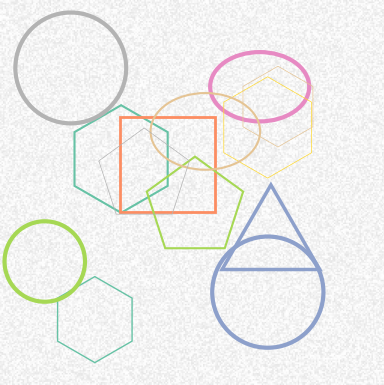[{"shape": "hexagon", "thickness": 1.5, "radius": 0.7, "center": [0.315, 0.587]}, {"shape": "hexagon", "thickness": 1, "radius": 0.56, "center": [0.246, 0.17]}, {"shape": "square", "thickness": 2, "radius": 0.62, "center": [0.436, 0.573]}, {"shape": "circle", "thickness": 3, "radius": 0.72, "center": [0.696, 0.241]}, {"shape": "triangle", "thickness": 2.5, "radius": 0.73, "center": [0.704, 0.373]}, {"shape": "oval", "thickness": 3, "radius": 0.64, "center": [0.674, 0.775]}, {"shape": "pentagon", "thickness": 1.5, "radius": 0.66, "center": [0.506, 0.462]}, {"shape": "circle", "thickness": 3, "radius": 0.52, "center": [0.116, 0.321]}, {"shape": "hexagon", "thickness": 0.5, "radius": 0.66, "center": [0.695, 0.669]}, {"shape": "oval", "thickness": 1.5, "radius": 0.71, "center": [0.533, 0.659]}, {"shape": "hexagon", "thickness": 0.5, "radius": 0.52, "center": [0.722, 0.723]}, {"shape": "circle", "thickness": 3, "radius": 0.72, "center": [0.184, 0.824]}, {"shape": "pentagon", "thickness": 0.5, "radius": 0.62, "center": [0.374, 0.544]}]